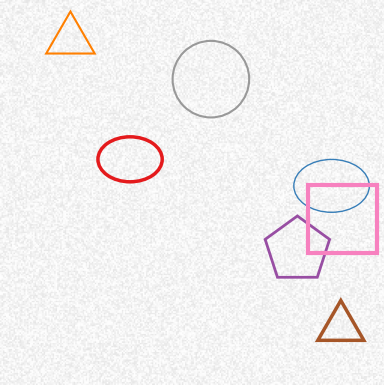[{"shape": "oval", "thickness": 2.5, "radius": 0.42, "center": [0.338, 0.586]}, {"shape": "oval", "thickness": 1, "radius": 0.49, "center": [0.861, 0.517]}, {"shape": "pentagon", "thickness": 2, "radius": 0.44, "center": [0.772, 0.351]}, {"shape": "triangle", "thickness": 1.5, "radius": 0.36, "center": [0.183, 0.897]}, {"shape": "triangle", "thickness": 2.5, "radius": 0.34, "center": [0.885, 0.151]}, {"shape": "square", "thickness": 3, "radius": 0.44, "center": [0.89, 0.431]}, {"shape": "circle", "thickness": 1.5, "radius": 0.5, "center": [0.548, 0.794]}]